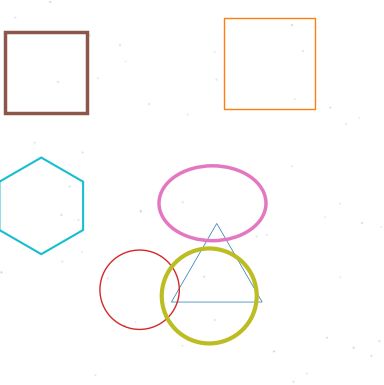[{"shape": "triangle", "thickness": 0.5, "radius": 0.68, "center": [0.563, 0.284]}, {"shape": "square", "thickness": 1, "radius": 0.59, "center": [0.699, 0.835]}, {"shape": "circle", "thickness": 1, "radius": 0.52, "center": [0.363, 0.247]}, {"shape": "square", "thickness": 2.5, "radius": 0.53, "center": [0.119, 0.812]}, {"shape": "oval", "thickness": 2.5, "radius": 0.69, "center": [0.552, 0.472]}, {"shape": "circle", "thickness": 3, "radius": 0.62, "center": [0.543, 0.231]}, {"shape": "hexagon", "thickness": 1.5, "radius": 0.63, "center": [0.107, 0.465]}]